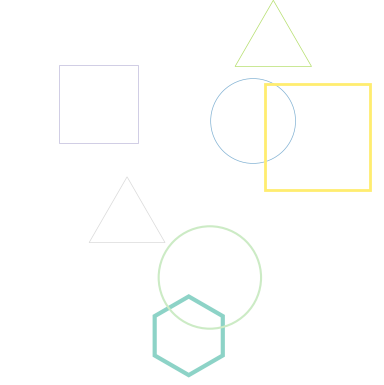[{"shape": "hexagon", "thickness": 3, "radius": 0.51, "center": [0.49, 0.128]}, {"shape": "square", "thickness": 0.5, "radius": 0.51, "center": [0.256, 0.73]}, {"shape": "circle", "thickness": 0.5, "radius": 0.55, "center": [0.657, 0.686]}, {"shape": "triangle", "thickness": 0.5, "radius": 0.57, "center": [0.71, 0.885]}, {"shape": "triangle", "thickness": 0.5, "radius": 0.57, "center": [0.33, 0.427]}, {"shape": "circle", "thickness": 1.5, "radius": 0.66, "center": [0.545, 0.279]}, {"shape": "square", "thickness": 2, "radius": 0.69, "center": [0.825, 0.644]}]